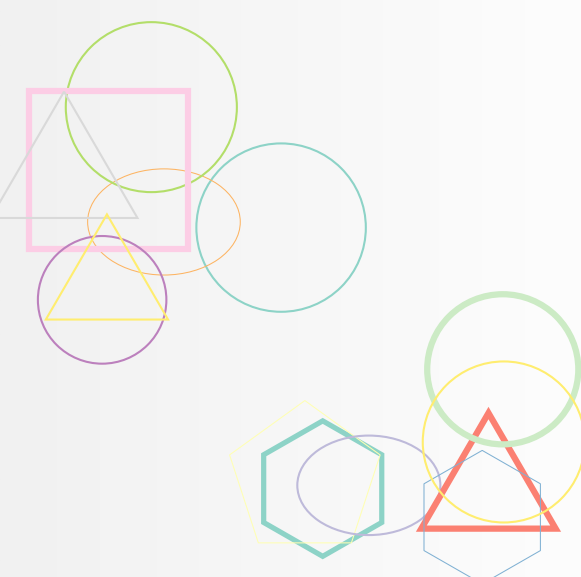[{"shape": "circle", "thickness": 1, "radius": 0.73, "center": [0.484, 0.605]}, {"shape": "hexagon", "thickness": 2.5, "radius": 0.59, "center": [0.555, 0.153]}, {"shape": "pentagon", "thickness": 0.5, "radius": 0.68, "center": [0.525, 0.169]}, {"shape": "oval", "thickness": 1, "radius": 0.62, "center": [0.635, 0.159]}, {"shape": "triangle", "thickness": 3, "radius": 0.67, "center": [0.84, 0.15]}, {"shape": "hexagon", "thickness": 0.5, "radius": 0.58, "center": [0.83, 0.104]}, {"shape": "oval", "thickness": 0.5, "radius": 0.66, "center": [0.282, 0.615]}, {"shape": "circle", "thickness": 1, "radius": 0.74, "center": [0.26, 0.814]}, {"shape": "square", "thickness": 3, "radius": 0.68, "center": [0.187, 0.705]}, {"shape": "triangle", "thickness": 1, "radius": 0.73, "center": [0.11, 0.695]}, {"shape": "circle", "thickness": 1, "radius": 0.55, "center": [0.176, 0.48]}, {"shape": "circle", "thickness": 3, "radius": 0.65, "center": [0.865, 0.36]}, {"shape": "triangle", "thickness": 1, "radius": 0.61, "center": [0.184, 0.507]}, {"shape": "circle", "thickness": 1, "radius": 0.7, "center": [0.867, 0.234]}]